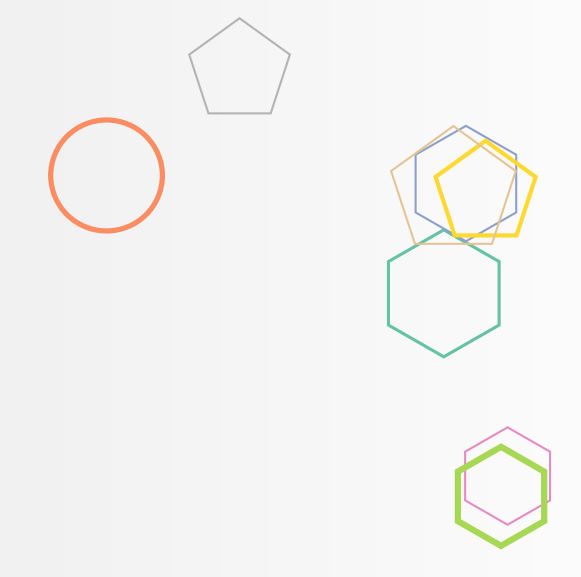[{"shape": "hexagon", "thickness": 1.5, "radius": 0.55, "center": [0.764, 0.491]}, {"shape": "circle", "thickness": 2.5, "radius": 0.48, "center": [0.183, 0.695]}, {"shape": "hexagon", "thickness": 1, "radius": 0.5, "center": [0.802, 0.681]}, {"shape": "hexagon", "thickness": 1, "radius": 0.42, "center": [0.873, 0.175]}, {"shape": "hexagon", "thickness": 3, "radius": 0.43, "center": [0.862, 0.14]}, {"shape": "pentagon", "thickness": 2, "radius": 0.45, "center": [0.835, 0.665]}, {"shape": "pentagon", "thickness": 1, "radius": 0.56, "center": [0.78, 0.668]}, {"shape": "pentagon", "thickness": 1, "radius": 0.46, "center": [0.412, 0.876]}]